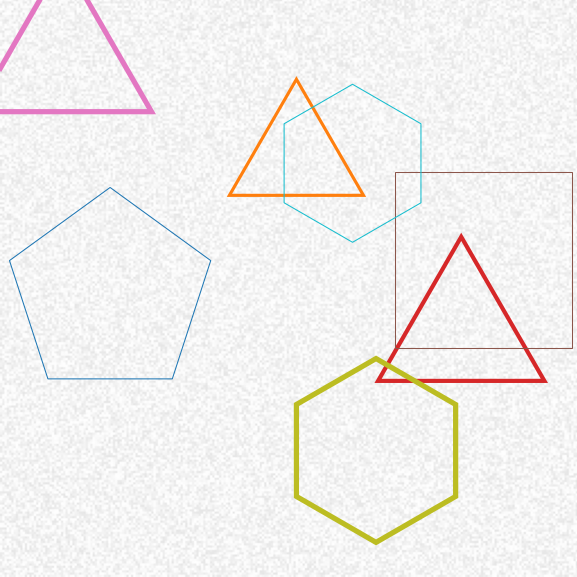[{"shape": "pentagon", "thickness": 0.5, "radius": 0.92, "center": [0.191, 0.491]}, {"shape": "triangle", "thickness": 1.5, "radius": 0.67, "center": [0.513, 0.728]}, {"shape": "triangle", "thickness": 2, "radius": 0.83, "center": [0.799, 0.423]}, {"shape": "square", "thickness": 0.5, "radius": 0.76, "center": [0.837, 0.549]}, {"shape": "triangle", "thickness": 2.5, "radius": 0.88, "center": [0.11, 0.894]}, {"shape": "hexagon", "thickness": 2.5, "radius": 0.8, "center": [0.651, 0.219]}, {"shape": "hexagon", "thickness": 0.5, "radius": 0.68, "center": [0.61, 0.716]}]